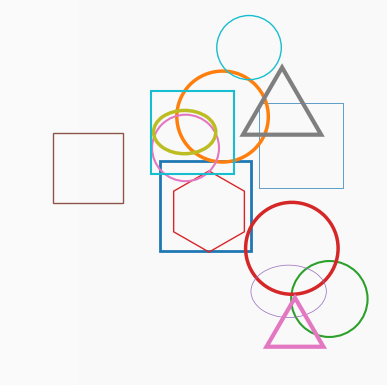[{"shape": "square", "thickness": 2, "radius": 0.59, "center": [0.53, 0.466]}, {"shape": "square", "thickness": 0.5, "radius": 0.55, "center": [0.777, 0.622]}, {"shape": "circle", "thickness": 2.5, "radius": 0.59, "center": [0.574, 0.697]}, {"shape": "circle", "thickness": 1.5, "radius": 0.49, "center": [0.85, 0.223]}, {"shape": "circle", "thickness": 2.5, "radius": 0.6, "center": [0.753, 0.355]}, {"shape": "hexagon", "thickness": 1, "radius": 0.53, "center": [0.539, 0.451]}, {"shape": "oval", "thickness": 0.5, "radius": 0.49, "center": [0.745, 0.243]}, {"shape": "square", "thickness": 1, "radius": 0.46, "center": [0.227, 0.563]}, {"shape": "triangle", "thickness": 3, "radius": 0.42, "center": [0.761, 0.142]}, {"shape": "circle", "thickness": 1.5, "radius": 0.43, "center": [0.479, 0.616]}, {"shape": "triangle", "thickness": 3, "radius": 0.58, "center": [0.728, 0.708]}, {"shape": "oval", "thickness": 2.5, "radius": 0.4, "center": [0.477, 0.657]}, {"shape": "square", "thickness": 1.5, "radius": 0.54, "center": [0.496, 0.655]}, {"shape": "circle", "thickness": 1, "radius": 0.42, "center": [0.643, 0.876]}]